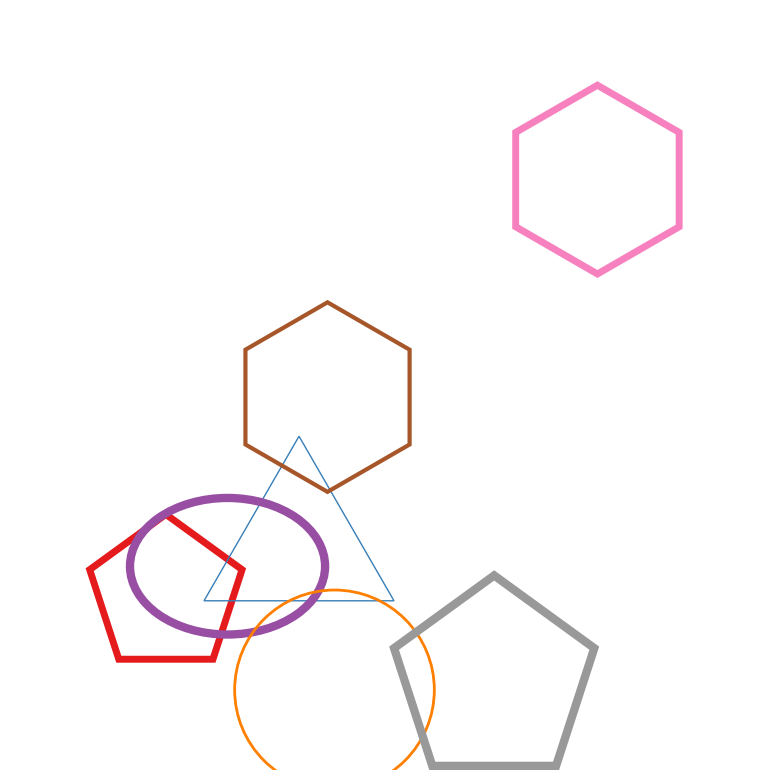[{"shape": "pentagon", "thickness": 2.5, "radius": 0.52, "center": [0.215, 0.228]}, {"shape": "triangle", "thickness": 0.5, "radius": 0.71, "center": [0.388, 0.291]}, {"shape": "oval", "thickness": 3, "radius": 0.63, "center": [0.296, 0.265]}, {"shape": "circle", "thickness": 1, "radius": 0.65, "center": [0.434, 0.104]}, {"shape": "hexagon", "thickness": 1.5, "radius": 0.62, "center": [0.425, 0.484]}, {"shape": "hexagon", "thickness": 2.5, "radius": 0.61, "center": [0.776, 0.767]}, {"shape": "pentagon", "thickness": 3, "radius": 0.68, "center": [0.642, 0.116]}]